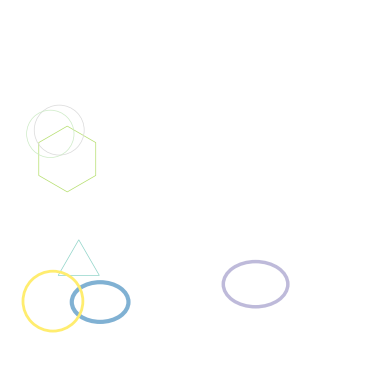[{"shape": "triangle", "thickness": 0.5, "radius": 0.31, "center": [0.205, 0.316]}, {"shape": "oval", "thickness": 2.5, "radius": 0.42, "center": [0.664, 0.262]}, {"shape": "oval", "thickness": 3, "radius": 0.37, "center": [0.26, 0.215]}, {"shape": "hexagon", "thickness": 0.5, "radius": 0.43, "center": [0.175, 0.587]}, {"shape": "circle", "thickness": 0.5, "radius": 0.32, "center": [0.154, 0.662]}, {"shape": "circle", "thickness": 0.5, "radius": 0.31, "center": [0.131, 0.652]}, {"shape": "circle", "thickness": 2, "radius": 0.39, "center": [0.137, 0.218]}]